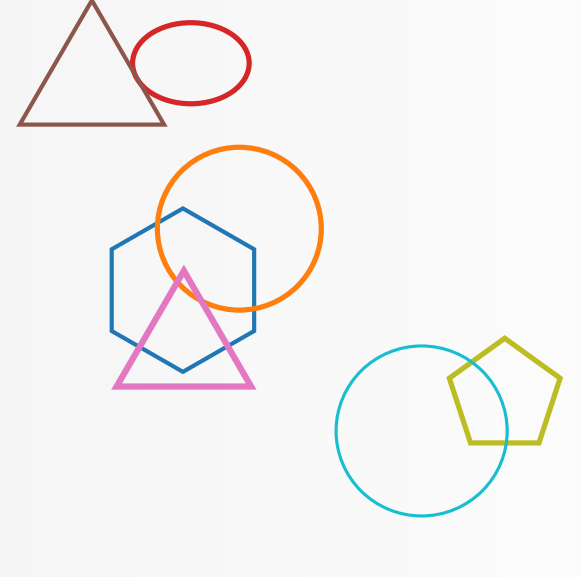[{"shape": "hexagon", "thickness": 2, "radius": 0.71, "center": [0.315, 0.497]}, {"shape": "circle", "thickness": 2.5, "radius": 0.71, "center": [0.412, 0.603]}, {"shape": "oval", "thickness": 2.5, "radius": 0.5, "center": [0.328, 0.89]}, {"shape": "triangle", "thickness": 2, "radius": 0.72, "center": [0.158, 0.855]}, {"shape": "triangle", "thickness": 3, "radius": 0.67, "center": [0.316, 0.397]}, {"shape": "pentagon", "thickness": 2.5, "radius": 0.5, "center": [0.868, 0.313]}, {"shape": "circle", "thickness": 1.5, "radius": 0.74, "center": [0.725, 0.253]}]